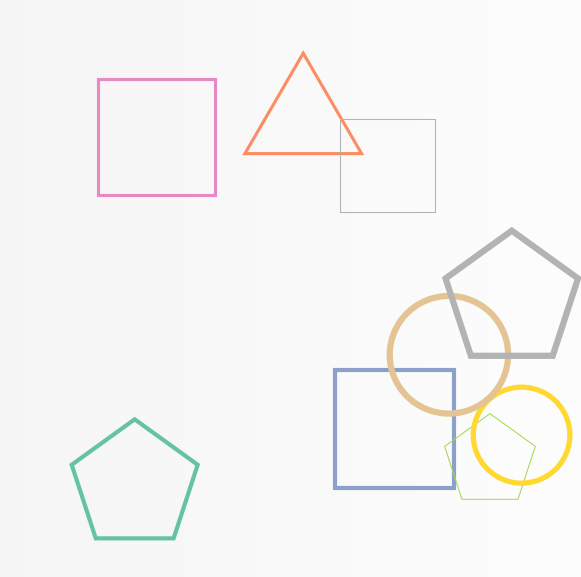[{"shape": "pentagon", "thickness": 2, "radius": 0.57, "center": [0.232, 0.159]}, {"shape": "triangle", "thickness": 1.5, "radius": 0.58, "center": [0.522, 0.791]}, {"shape": "square", "thickness": 2, "radius": 0.51, "center": [0.678, 0.257]}, {"shape": "square", "thickness": 1.5, "radius": 0.5, "center": [0.27, 0.762]}, {"shape": "pentagon", "thickness": 0.5, "radius": 0.41, "center": [0.843, 0.201]}, {"shape": "circle", "thickness": 2.5, "radius": 0.42, "center": [0.897, 0.246]}, {"shape": "circle", "thickness": 3, "radius": 0.51, "center": [0.772, 0.385]}, {"shape": "square", "thickness": 0.5, "radius": 0.41, "center": [0.667, 0.712]}, {"shape": "pentagon", "thickness": 3, "radius": 0.6, "center": [0.88, 0.48]}]